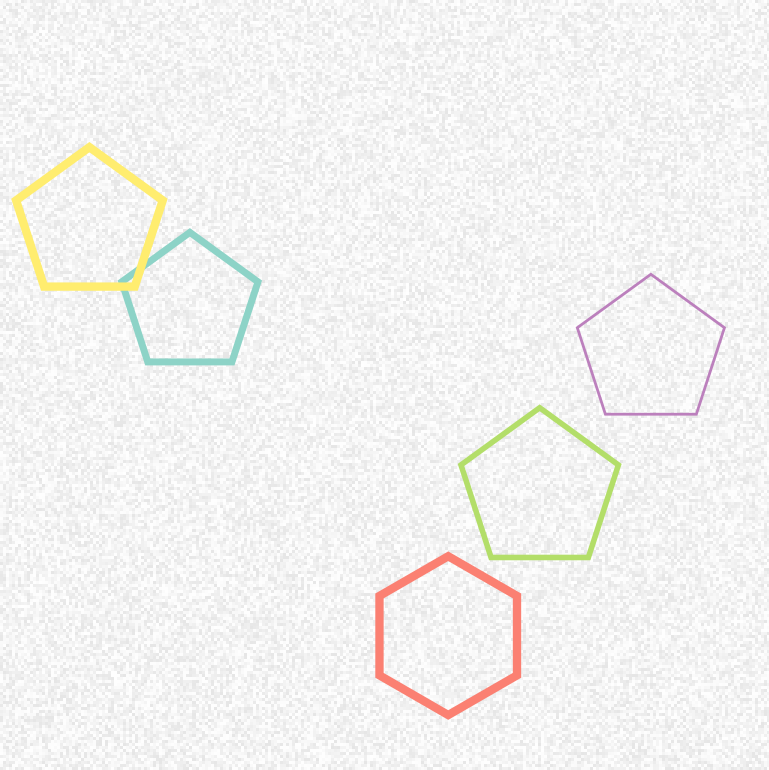[{"shape": "pentagon", "thickness": 2.5, "radius": 0.46, "center": [0.247, 0.605]}, {"shape": "hexagon", "thickness": 3, "radius": 0.52, "center": [0.582, 0.175]}, {"shape": "pentagon", "thickness": 2, "radius": 0.54, "center": [0.701, 0.363]}, {"shape": "pentagon", "thickness": 1, "radius": 0.5, "center": [0.845, 0.543]}, {"shape": "pentagon", "thickness": 3, "radius": 0.5, "center": [0.116, 0.709]}]